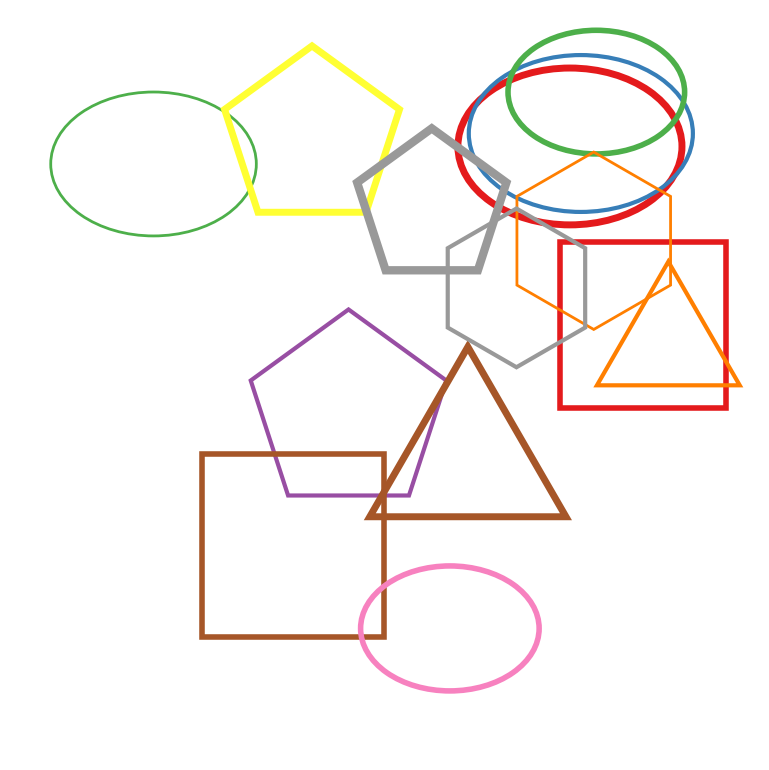[{"shape": "square", "thickness": 2, "radius": 0.54, "center": [0.836, 0.577]}, {"shape": "oval", "thickness": 2.5, "radius": 0.73, "center": [0.74, 0.81]}, {"shape": "oval", "thickness": 1.5, "radius": 0.73, "center": [0.754, 0.827]}, {"shape": "oval", "thickness": 1, "radius": 0.67, "center": [0.199, 0.787]}, {"shape": "oval", "thickness": 2, "radius": 0.57, "center": [0.774, 0.88]}, {"shape": "pentagon", "thickness": 1.5, "radius": 0.67, "center": [0.453, 0.465]}, {"shape": "triangle", "thickness": 1.5, "radius": 0.54, "center": [0.868, 0.553]}, {"shape": "hexagon", "thickness": 1, "radius": 0.58, "center": [0.771, 0.687]}, {"shape": "pentagon", "thickness": 2.5, "radius": 0.6, "center": [0.405, 0.821]}, {"shape": "square", "thickness": 2, "radius": 0.59, "center": [0.381, 0.291]}, {"shape": "triangle", "thickness": 2.5, "radius": 0.74, "center": [0.608, 0.402]}, {"shape": "oval", "thickness": 2, "radius": 0.58, "center": [0.584, 0.184]}, {"shape": "hexagon", "thickness": 1.5, "radius": 0.52, "center": [0.671, 0.626]}, {"shape": "pentagon", "thickness": 3, "radius": 0.51, "center": [0.561, 0.731]}]